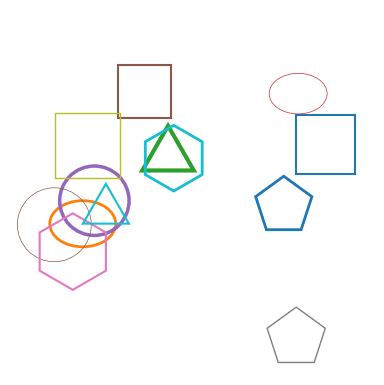[{"shape": "pentagon", "thickness": 2, "radius": 0.38, "center": [0.737, 0.465]}, {"shape": "square", "thickness": 1.5, "radius": 0.38, "center": [0.846, 0.624]}, {"shape": "oval", "thickness": 2, "radius": 0.43, "center": [0.215, 0.419]}, {"shape": "triangle", "thickness": 3, "radius": 0.39, "center": [0.437, 0.596]}, {"shape": "oval", "thickness": 0.5, "radius": 0.38, "center": [0.774, 0.757]}, {"shape": "circle", "thickness": 2.5, "radius": 0.45, "center": [0.245, 0.479]}, {"shape": "square", "thickness": 1.5, "radius": 0.34, "center": [0.375, 0.763]}, {"shape": "circle", "thickness": 0.5, "radius": 0.48, "center": [0.141, 0.416]}, {"shape": "hexagon", "thickness": 1.5, "radius": 0.5, "center": [0.189, 0.347]}, {"shape": "pentagon", "thickness": 1, "radius": 0.4, "center": [0.769, 0.123]}, {"shape": "square", "thickness": 1, "radius": 0.42, "center": [0.226, 0.621]}, {"shape": "triangle", "thickness": 1.5, "radius": 0.34, "center": [0.275, 0.454]}, {"shape": "hexagon", "thickness": 2, "radius": 0.43, "center": [0.451, 0.589]}]